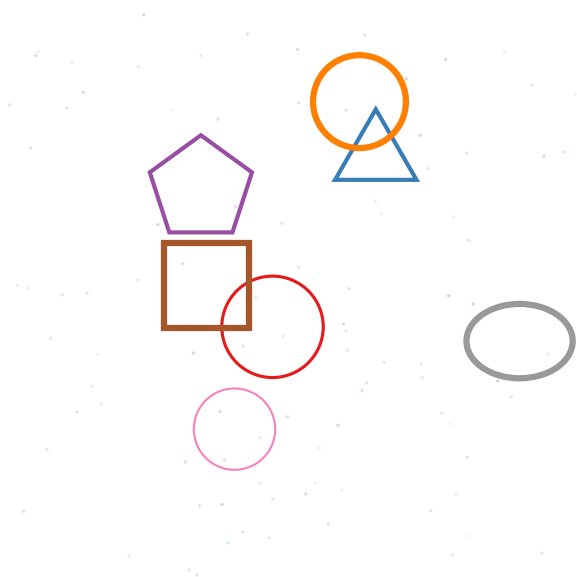[{"shape": "circle", "thickness": 1.5, "radius": 0.44, "center": [0.472, 0.433]}, {"shape": "triangle", "thickness": 2, "radius": 0.41, "center": [0.651, 0.728]}, {"shape": "pentagon", "thickness": 2, "radius": 0.47, "center": [0.348, 0.672]}, {"shape": "circle", "thickness": 3, "radius": 0.4, "center": [0.622, 0.823]}, {"shape": "square", "thickness": 3, "radius": 0.37, "center": [0.358, 0.504]}, {"shape": "circle", "thickness": 1, "radius": 0.35, "center": [0.406, 0.256]}, {"shape": "oval", "thickness": 3, "radius": 0.46, "center": [0.9, 0.408]}]